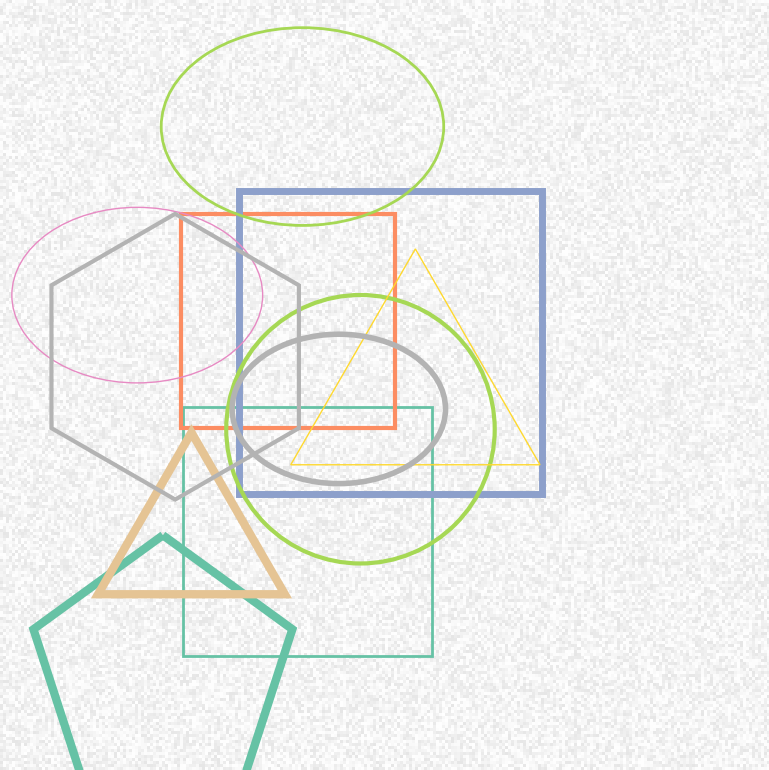[{"shape": "square", "thickness": 1, "radius": 0.81, "center": [0.399, 0.31]}, {"shape": "pentagon", "thickness": 3, "radius": 0.88, "center": [0.212, 0.128]}, {"shape": "square", "thickness": 1.5, "radius": 0.69, "center": [0.374, 0.583]}, {"shape": "square", "thickness": 2.5, "radius": 0.98, "center": [0.507, 0.555]}, {"shape": "oval", "thickness": 0.5, "radius": 0.81, "center": [0.178, 0.617]}, {"shape": "oval", "thickness": 1, "radius": 0.92, "center": [0.393, 0.836]}, {"shape": "circle", "thickness": 1.5, "radius": 0.87, "center": [0.468, 0.443]}, {"shape": "triangle", "thickness": 0.5, "radius": 0.93, "center": [0.539, 0.49]}, {"shape": "triangle", "thickness": 3, "radius": 0.7, "center": [0.249, 0.298]}, {"shape": "oval", "thickness": 2, "radius": 0.69, "center": [0.44, 0.469]}, {"shape": "hexagon", "thickness": 1.5, "radius": 0.93, "center": [0.227, 0.537]}]